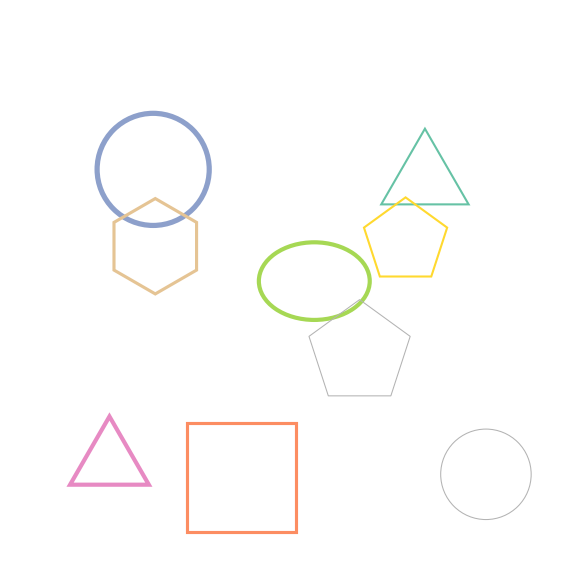[{"shape": "triangle", "thickness": 1, "radius": 0.44, "center": [0.736, 0.689]}, {"shape": "square", "thickness": 1.5, "radius": 0.47, "center": [0.418, 0.172]}, {"shape": "circle", "thickness": 2.5, "radius": 0.49, "center": [0.265, 0.706]}, {"shape": "triangle", "thickness": 2, "radius": 0.39, "center": [0.19, 0.199]}, {"shape": "oval", "thickness": 2, "radius": 0.48, "center": [0.544, 0.512]}, {"shape": "pentagon", "thickness": 1, "radius": 0.38, "center": [0.702, 0.582]}, {"shape": "hexagon", "thickness": 1.5, "radius": 0.41, "center": [0.269, 0.573]}, {"shape": "pentagon", "thickness": 0.5, "radius": 0.46, "center": [0.623, 0.388]}, {"shape": "circle", "thickness": 0.5, "radius": 0.39, "center": [0.841, 0.178]}]